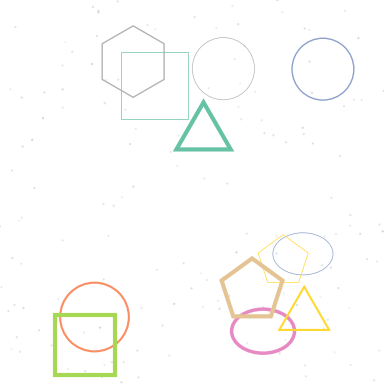[{"shape": "square", "thickness": 0.5, "radius": 0.44, "center": [0.402, 0.777]}, {"shape": "triangle", "thickness": 3, "radius": 0.41, "center": [0.529, 0.653]}, {"shape": "circle", "thickness": 1.5, "radius": 0.45, "center": [0.245, 0.177]}, {"shape": "circle", "thickness": 1, "radius": 0.4, "center": [0.839, 0.82]}, {"shape": "oval", "thickness": 0.5, "radius": 0.39, "center": [0.787, 0.341]}, {"shape": "oval", "thickness": 2.5, "radius": 0.41, "center": [0.683, 0.14]}, {"shape": "square", "thickness": 3, "radius": 0.39, "center": [0.22, 0.104]}, {"shape": "triangle", "thickness": 1.5, "radius": 0.37, "center": [0.79, 0.18]}, {"shape": "pentagon", "thickness": 0.5, "radius": 0.34, "center": [0.736, 0.322]}, {"shape": "pentagon", "thickness": 3, "radius": 0.42, "center": [0.655, 0.246]}, {"shape": "hexagon", "thickness": 1, "radius": 0.46, "center": [0.346, 0.84]}, {"shape": "circle", "thickness": 0.5, "radius": 0.4, "center": [0.58, 0.822]}]